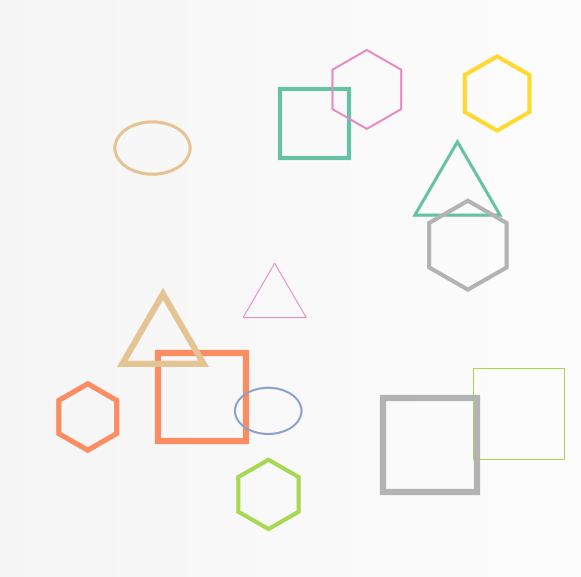[{"shape": "triangle", "thickness": 1.5, "radius": 0.42, "center": [0.787, 0.669]}, {"shape": "square", "thickness": 2, "radius": 0.3, "center": [0.541, 0.786]}, {"shape": "hexagon", "thickness": 2.5, "radius": 0.29, "center": [0.151, 0.277]}, {"shape": "square", "thickness": 3, "radius": 0.38, "center": [0.348, 0.312]}, {"shape": "oval", "thickness": 1, "radius": 0.29, "center": [0.461, 0.288]}, {"shape": "triangle", "thickness": 0.5, "radius": 0.31, "center": [0.473, 0.481]}, {"shape": "hexagon", "thickness": 1, "radius": 0.34, "center": [0.631, 0.844]}, {"shape": "square", "thickness": 0.5, "radius": 0.39, "center": [0.892, 0.283]}, {"shape": "hexagon", "thickness": 2, "radius": 0.3, "center": [0.462, 0.143]}, {"shape": "hexagon", "thickness": 2, "radius": 0.32, "center": [0.855, 0.837]}, {"shape": "oval", "thickness": 1.5, "radius": 0.32, "center": [0.262, 0.743]}, {"shape": "triangle", "thickness": 3, "radius": 0.4, "center": [0.28, 0.409]}, {"shape": "hexagon", "thickness": 2, "radius": 0.38, "center": [0.805, 0.575]}, {"shape": "square", "thickness": 3, "radius": 0.4, "center": [0.74, 0.229]}]